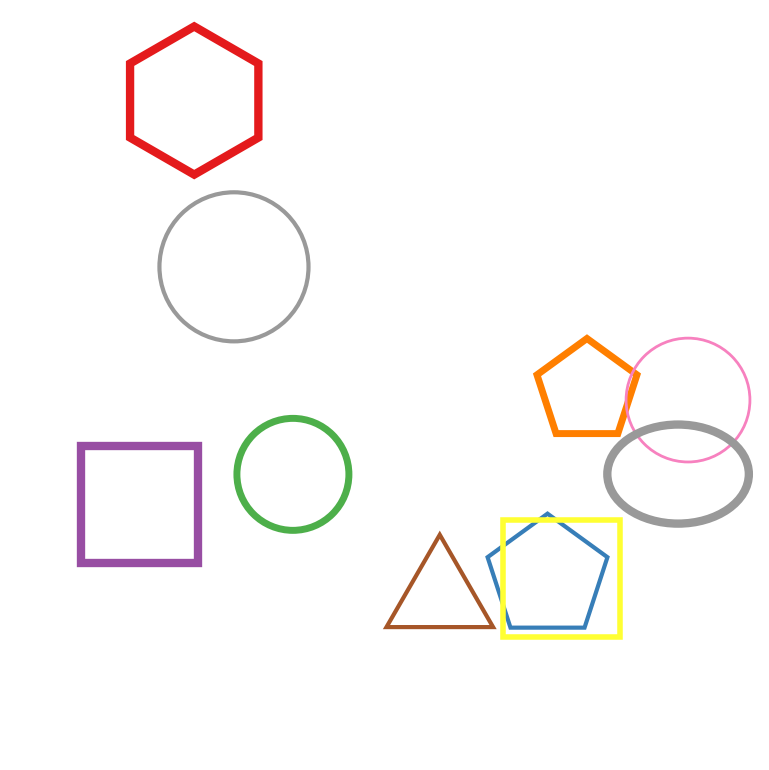[{"shape": "hexagon", "thickness": 3, "radius": 0.48, "center": [0.252, 0.869]}, {"shape": "pentagon", "thickness": 1.5, "radius": 0.41, "center": [0.711, 0.251]}, {"shape": "circle", "thickness": 2.5, "radius": 0.36, "center": [0.38, 0.384]}, {"shape": "square", "thickness": 3, "radius": 0.38, "center": [0.181, 0.345]}, {"shape": "pentagon", "thickness": 2.5, "radius": 0.34, "center": [0.762, 0.492]}, {"shape": "square", "thickness": 2, "radius": 0.38, "center": [0.729, 0.248]}, {"shape": "triangle", "thickness": 1.5, "radius": 0.4, "center": [0.571, 0.226]}, {"shape": "circle", "thickness": 1, "radius": 0.4, "center": [0.894, 0.48]}, {"shape": "circle", "thickness": 1.5, "radius": 0.48, "center": [0.304, 0.653]}, {"shape": "oval", "thickness": 3, "radius": 0.46, "center": [0.881, 0.384]}]